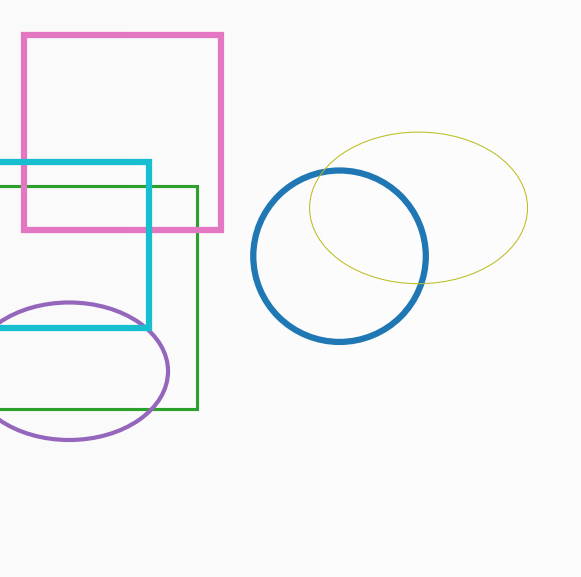[{"shape": "circle", "thickness": 3, "radius": 0.74, "center": [0.584, 0.555]}, {"shape": "square", "thickness": 1.5, "radius": 0.97, "center": [0.146, 0.485]}, {"shape": "oval", "thickness": 2, "radius": 0.85, "center": [0.119, 0.356]}, {"shape": "square", "thickness": 3, "radius": 0.85, "center": [0.211, 0.77]}, {"shape": "oval", "thickness": 0.5, "radius": 0.94, "center": [0.72, 0.639]}, {"shape": "square", "thickness": 3, "radius": 0.72, "center": [0.112, 0.575]}]